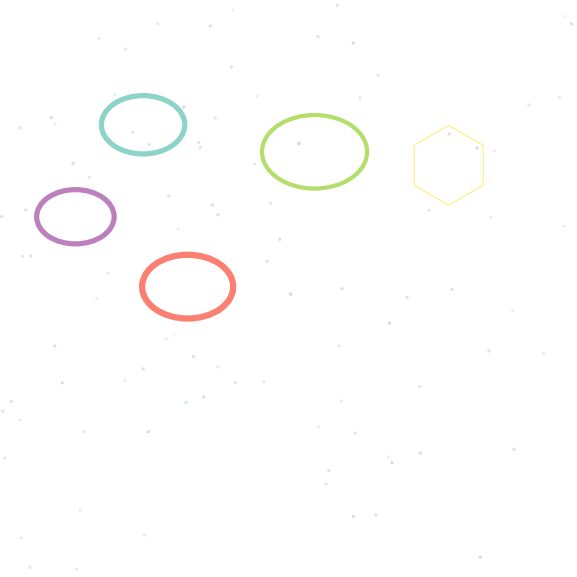[{"shape": "oval", "thickness": 2.5, "radius": 0.36, "center": [0.248, 0.783]}, {"shape": "oval", "thickness": 3, "radius": 0.39, "center": [0.325, 0.503]}, {"shape": "oval", "thickness": 2, "radius": 0.45, "center": [0.545, 0.736]}, {"shape": "oval", "thickness": 2.5, "radius": 0.34, "center": [0.131, 0.624]}, {"shape": "hexagon", "thickness": 0.5, "radius": 0.35, "center": [0.777, 0.713]}]